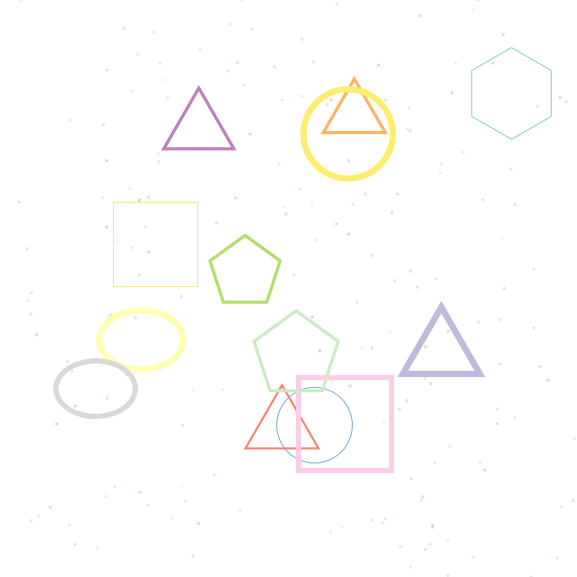[{"shape": "hexagon", "thickness": 0.5, "radius": 0.4, "center": [0.886, 0.837]}, {"shape": "oval", "thickness": 3, "radius": 0.37, "center": [0.245, 0.41]}, {"shape": "triangle", "thickness": 3, "radius": 0.39, "center": [0.764, 0.39]}, {"shape": "triangle", "thickness": 1, "radius": 0.37, "center": [0.488, 0.259]}, {"shape": "circle", "thickness": 0.5, "radius": 0.33, "center": [0.545, 0.263]}, {"shape": "triangle", "thickness": 1.5, "radius": 0.31, "center": [0.614, 0.801]}, {"shape": "pentagon", "thickness": 1.5, "radius": 0.32, "center": [0.424, 0.528]}, {"shape": "square", "thickness": 2.5, "radius": 0.4, "center": [0.596, 0.266]}, {"shape": "oval", "thickness": 2.5, "radius": 0.34, "center": [0.166, 0.326]}, {"shape": "triangle", "thickness": 1.5, "radius": 0.35, "center": [0.344, 0.777]}, {"shape": "pentagon", "thickness": 1.5, "radius": 0.38, "center": [0.513, 0.384]}, {"shape": "square", "thickness": 0.5, "radius": 0.36, "center": [0.268, 0.577]}, {"shape": "circle", "thickness": 3, "radius": 0.39, "center": [0.603, 0.767]}]